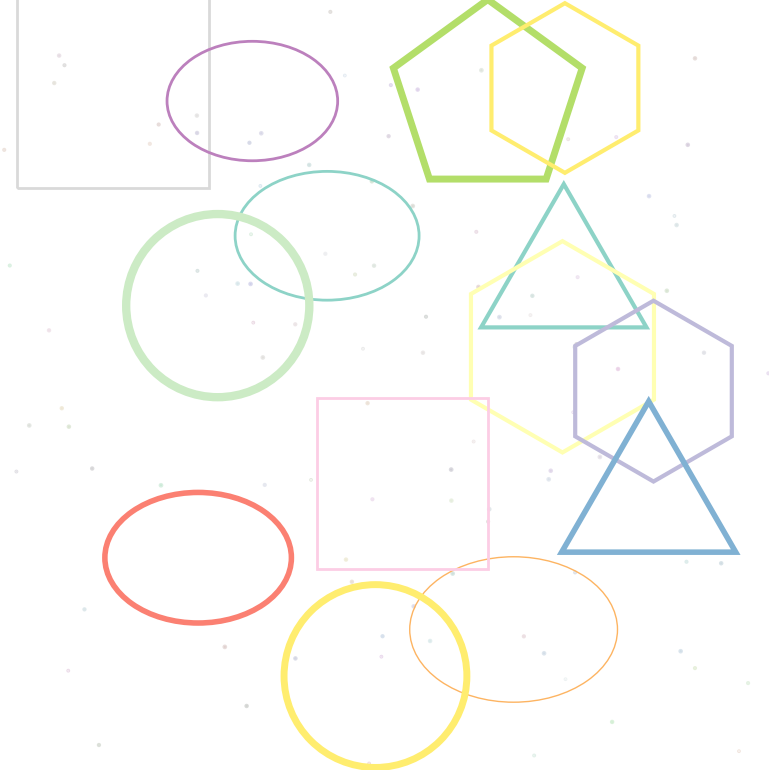[{"shape": "triangle", "thickness": 1.5, "radius": 0.62, "center": [0.732, 0.637]}, {"shape": "oval", "thickness": 1, "radius": 0.6, "center": [0.425, 0.694]}, {"shape": "hexagon", "thickness": 1.5, "radius": 0.69, "center": [0.73, 0.55]}, {"shape": "hexagon", "thickness": 1.5, "radius": 0.59, "center": [0.849, 0.492]}, {"shape": "oval", "thickness": 2, "radius": 0.61, "center": [0.257, 0.276]}, {"shape": "triangle", "thickness": 2, "radius": 0.65, "center": [0.842, 0.348]}, {"shape": "oval", "thickness": 0.5, "radius": 0.67, "center": [0.667, 0.182]}, {"shape": "pentagon", "thickness": 2.5, "radius": 0.64, "center": [0.634, 0.872]}, {"shape": "square", "thickness": 1, "radius": 0.55, "center": [0.523, 0.372]}, {"shape": "square", "thickness": 1, "radius": 0.62, "center": [0.147, 0.881]}, {"shape": "oval", "thickness": 1, "radius": 0.55, "center": [0.328, 0.869]}, {"shape": "circle", "thickness": 3, "radius": 0.59, "center": [0.283, 0.603]}, {"shape": "circle", "thickness": 2.5, "radius": 0.59, "center": [0.488, 0.122]}, {"shape": "hexagon", "thickness": 1.5, "radius": 0.55, "center": [0.734, 0.886]}]